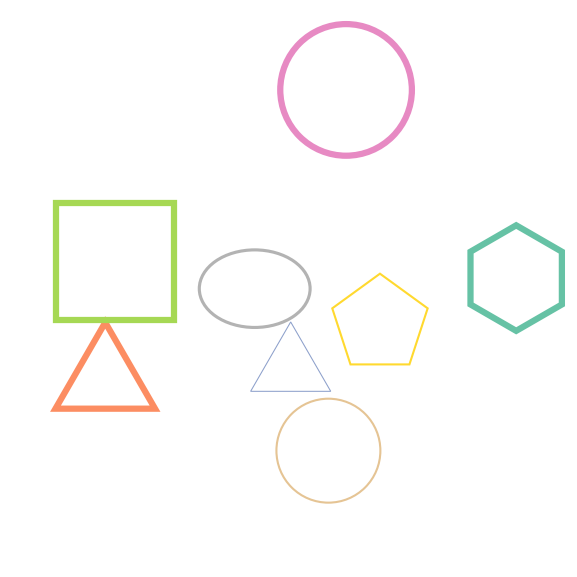[{"shape": "hexagon", "thickness": 3, "radius": 0.46, "center": [0.894, 0.518]}, {"shape": "triangle", "thickness": 3, "radius": 0.5, "center": [0.182, 0.341]}, {"shape": "triangle", "thickness": 0.5, "radius": 0.4, "center": [0.503, 0.362]}, {"shape": "circle", "thickness": 3, "radius": 0.57, "center": [0.599, 0.843]}, {"shape": "square", "thickness": 3, "radius": 0.51, "center": [0.199, 0.546]}, {"shape": "pentagon", "thickness": 1, "radius": 0.43, "center": [0.658, 0.438]}, {"shape": "circle", "thickness": 1, "radius": 0.45, "center": [0.569, 0.219]}, {"shape": "oval", "thickness": 1.5, "radius": 0.48, "center": [0.441, 0.499]}]